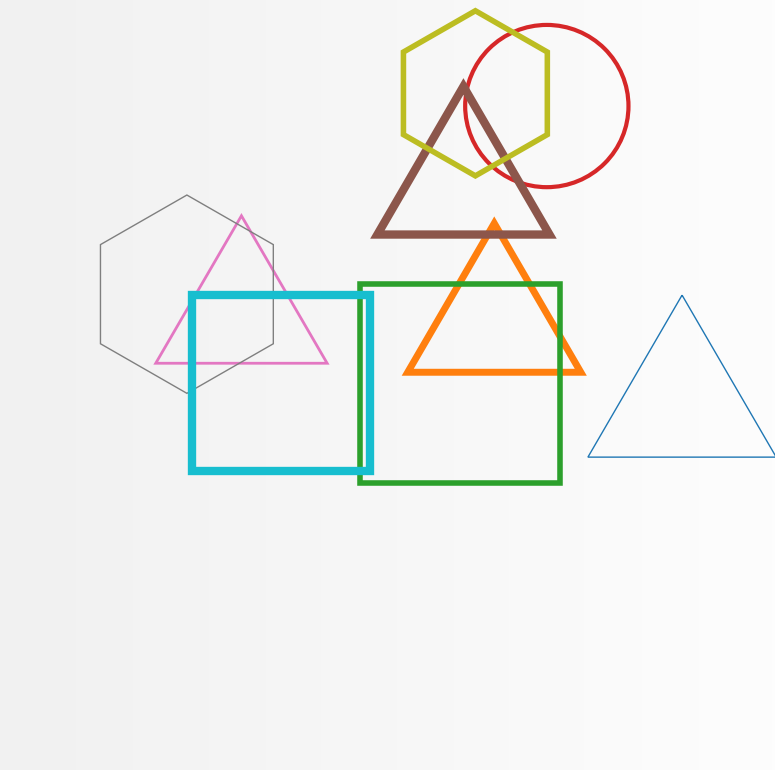[{"shape": "triangle", "thickness": 0.5, "radius": 0.7, "center": [0.88, 0.476]}, {"shape": "triangle", "thickness": 2.5, "radius": 0.64, "center": [0.638, 0.581]}, {"shape": "square", "thickness": 2, "radius": 0.64, "center": [0.594, 0.502]}, {"shape": "circle", "thickness": 1.5, "radius": 0.53, "center": [0.706, 0.862]}, {"shape": "triangle", "thickness": 3, "radius": 0.64, "center": [0.598, 0.76]}, {"shape": "triangle", "thickness": 1, "radius": 0.64, "center": [0.312, 0.592]}, {"shape": "hexagon", "thickness": 0.5, "radius": 0.64, "center": [0.241, 0.618]}, {"shape": "hexagon", "thickness": 2, "radius": 0.54, "center": [0.613, 0.879]}, {"shape": "square", "thickness": 3, "radius": 0.57, "center": [0.363, 0.503]}]